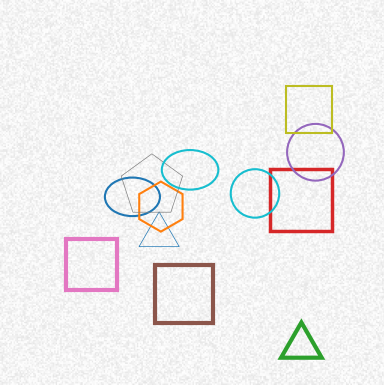[{"shape": "oval", "thickness": 1.5, "radius": 0.36, "center": [0.344, 0.489]}, {"shape": "triangle", "thickness": 0.5, "radius": 0.3, "center": [0.413, 0.389]}, {"shape": "hexagon", "thickness": 1.5, "radius": 0.32, "center": [0.418, 0.463]}, {"shape": "triangle", "thickness": 3, "radius": 0.31, "center": [0.783, 0.101]}, {"shape": "square", "thickness": 2.5, "radius": 0.41, "center": [0.782, 0.48]}, {"shape": "circle", "thickness": 1.5, "radius": 0.37, "center": [0.819, 0.605]}, {"shape": "square", "thickness": 3, "radius": 0.38, "center": [0.479, 0.238]}, {"shape": "square", "thickness": 3, "radius": 0.33, "center": [0.237, 0.313]}, {"shape": "pentagon", "thickness": 0.5, "radius": 0.42, "center": [0.395, 0.517]}, {"shape": "square", "thickness": 1.5, "radius": 0.3, "center": [0.803, 0.715]}, {"shape": "circle", "thickness": 1.5, "radius": 0.31, "center": [0.662, 0.498]}, {"shape": "oval", "thickness": 1.5, "radius": 0.37, "center": [0.494, 0.559]}]